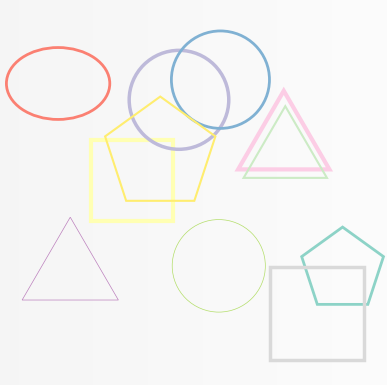[{"shape": "pentagon", "thickness": 2, "radius": 0.55, "center": [0.884, 0.299]}, {"shape": "square", "thickness": 3, "radius": 0.53, "center": [0.341, 0.531]}, {"shape": "circle", "thickness": 2.5, "radius": 0.64, "center": [0.462, 0.741]}, {"shape": "oval", "thickness": 2, "radius": 0.67, "center": [0.15, 0.783]}, {"shape": "circle", "thickness": 2, "radius": 0.63, "center": [0.569, 0.793]}, {"shape": "circle", "thickness": 0.5, "radius": 0.6, "center": [0.565, 0.309]}, {"shape": "triangle", "thickness": 3, "radius": 0.68, "center": [0.732, 0.628]}, {"shape": "square", "thickness": 2.5, "radius": 0.6, "center": [0.818, 0.185]}, {"shape": "triangle", "thickness": 0.5, "radius": 0.72, "center": [0.181, 0.292]}, {"shape": "triangle", "thickness": 1.5, "radius": 0.62, "center": [0.736, 0.6]}, {"shape": "pentagon", "thickness": 1.5, "radius": 0.75, "center": [0.414, 0.599]}]